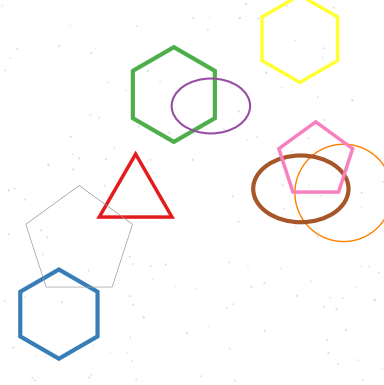[{"shape": "triangle", "thickness": 2.5, "radius": 0.55, "center": [0.352, 0.491]}, {"shape": "hexagon", "thickness": 3, "radius": 0.58, "center": [0.153, 0.184]}, {"shape": "hexagon", "thickness": 3, "radius": 0.61, "center": [0.452, 0.754]}, {"shape": "oval", "thickness": 1.5, "radius": 0.51, "center": [0.548, 0.725]}, {"shape": "circle", "thickness": 1, "radius": 0.63, "center": [0.892, 0.499]}, {"shape": "hexagon", "thickness": 2.5, "radius": 0.57, "center": [0.779, 0.899]}, {"shape": "oval", "thickness": 3, "radius": 0.62, "center": [0.781, 0.509]}, {"shape": "pentagon", "thickness": 2.5, "radius": 0.5, "center": [0.82, 0.583]}, {"shape": "pentagon", "thickness": 0.5, "radius": 0.73, "center": [0.206, 0.372]}]